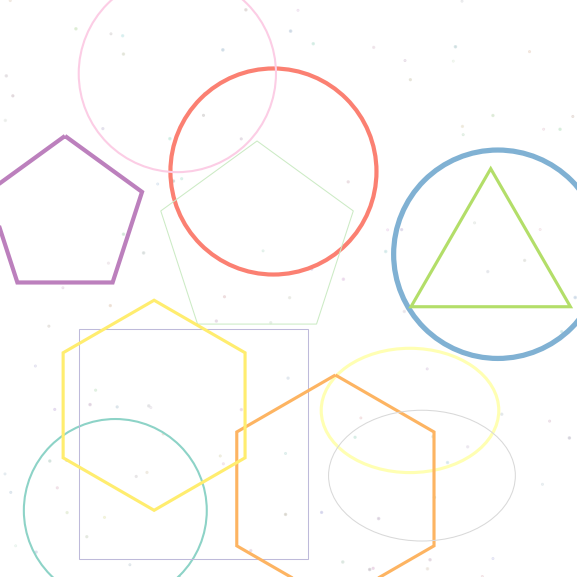[{"shape": "circle", "thickness": 1, "radius": 0.79, "center": [0.2, 0.115]}, {"shape": "oval", "thickness": 1.5, "radius": 0.77, "center": [0.71, 0.288]}, {"shape": "square", "thickness": 0.5, "radius": 0.99, "center": [0.335, 0.23]}, {"shape": "circle", "thickness": 2, "radius": 0.89, "center": [0.474, 0.702]}, {"shape": "circle", "thickness": 2.5, "radius": 0.9, "center": [0.862, 0.559]}, {"shape": "hexagon", "thickness": 1.5, "radius": 0.99, "center": [0.581, 0.153]}, {"shape": "triangle", "thickness": 1.5, "radius": 0.8, "center": [0.85, 0.548]}, {"shape": "circle", "thickness": 1, "radius": 0.85, "center": [0.307, 0.872]}, {"shape": "oval", "thickness": 0.5, "radius": 0.81, "center": [0.731, 0.176]}, {"shape": "pentagon", "thickness": 2, "radius": 0.7, "center": [0.113, 0.623]}, {"shape": "pentagon", "thickness": 0.5, "radius": 0.88, "center": [0.445, 0.58]}, {"shape": "hexagon", "thickness": 1.5, "radius": 0.91, "center": [0.267, 0.297]}]